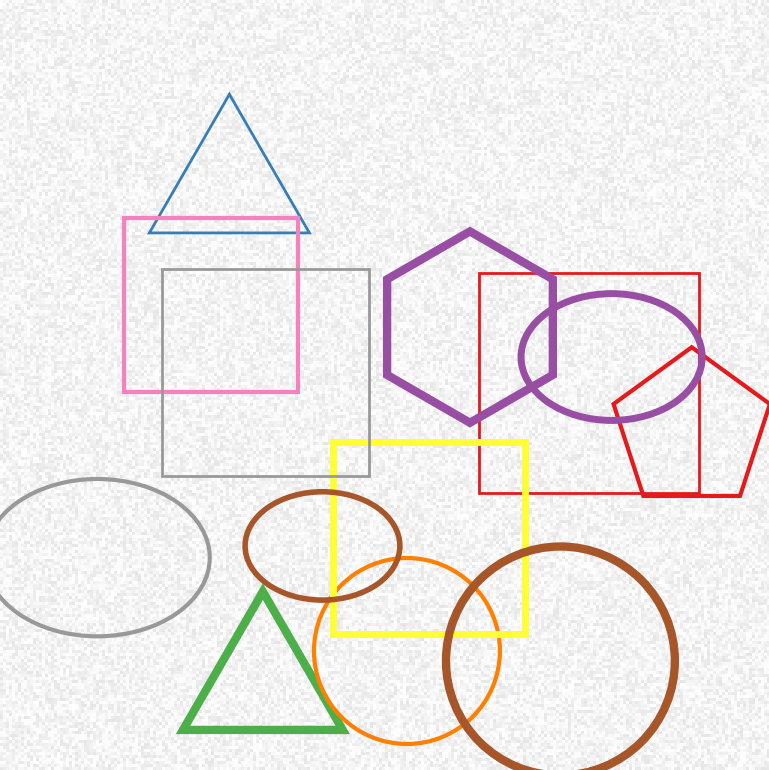[{"shape": "pentagon", "thickness": 1.5, "radius": 0.53, "center": [0.898, 0.442]}, {"shape": "square", "thickness": 1, "radius": 0.71, "center": [0.765, 0.503]}, {"shape": "triangle", "thickness": 1, "radius": 0.6, "center": [0.298, 0.758]}, {"shape": "triangle", "thickness": 3, "radius": 0.6, "center": [0.341, 0.112]}, {"shape": "hexagon", "thickness": 3, "radius": 0.62, "center": [0.61, 0.575]}, {"shape": "oval", "thickness": 2.5, "radius": 0.59, "center": [0.794, 0.536]}, {"shape": "circle", "thickness": 1.5, "radius": 0.6, "center": [0.528, 0.155]}, {"shape": "square", "thickness": 2.5, "radius": 0.62, "center": [0.557, 0.301]}, {"shape": "circle", "thickness": 3, "radius": 0.74, "center": [0.728, 0.142]}, {"shape": "oval", "thickness": 2, "radius": 0.5, "center": [0.419, 0.291]}, {"shape": "square", "thickness": 1.5, "radius": 0.56, "center": [0.274, 0.604]}, {"shape": "square", "thickness": 1, "radius": 0.67, "center": [0.345, 0.517]}, {"shape": "oval", "thickness": 1.5, "radius": 0.73, "center": [0.126, 0.276]}]